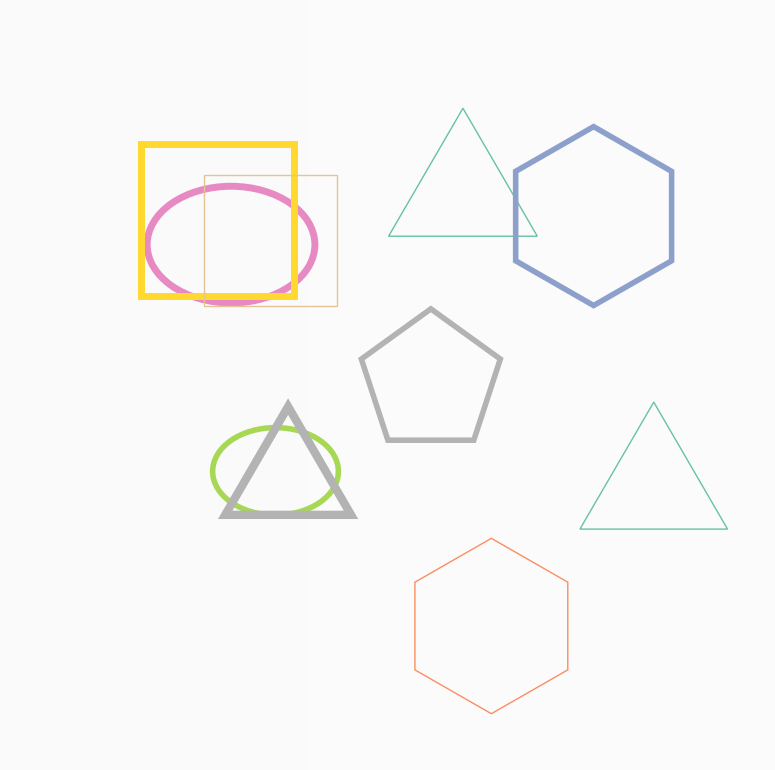[{"shape": "triangle", "thickness": 0.5, "radius": 0.55, "center": [0.844, 0.368]}, {"shape": "triangle", "thickness": 0.5, "radius": 0.55, "center": [0.597, 0.749]}, {"shape": "hexagon", "thickness": 0.5, "radius": 0.57, "center": [0.634, 0.187]}, {"shape": "hexagon", "thickness": 2, "radius": 0.58, "center": [0.766, 0.719]}, {"shape": "oval", "thickness": 2.5, "radius": 0.54, "center": [0.298, 0.682]}, {"shape": "oval", "thickness": 2, "radius": 0.41, "center": [0.355, 0.388]}, {"shape": "square", "thickness": 2.5, "radius": 0.49, "center": [0.281, 0.714]}, {"shape": "square", "thickness": 0.5, "radius": 0.43, "center": [0.349, 0.687]}, {"shape": "pentagon", "thickness": 2, "radius": 0.47, "center": [0.556, 0.505]}, {"shape": "triangle", "thickness": 3, "radius": 0.47, "center": [0.372, 0.378]}]